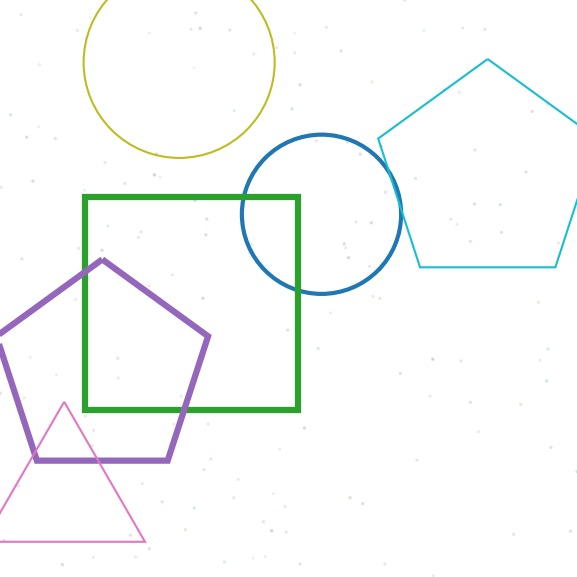[{"shape": "circle", "thickness": 2, "radius": 0.69, "center": [0.557, 0.628]}, {"shape": "square", "thickness": 3, "radius": 0.92, "center": [0.332, 0.474]}, {"shape": "pentagon", "thickness": 3, "radius": 0.96, "center": [0.177, 0.357]}, {"shape": "triangle", "thickness": 1, "radius": 0.81, "center": [0.111, 0.142]}, {"shape": "circle", "thickness": 1, "radius": 0.83, "center": [0.31, 0.891]}, {"shape": "pentagon", "thickness": 1, "radius": 1.0, "center": [0.844, 0.698]}]